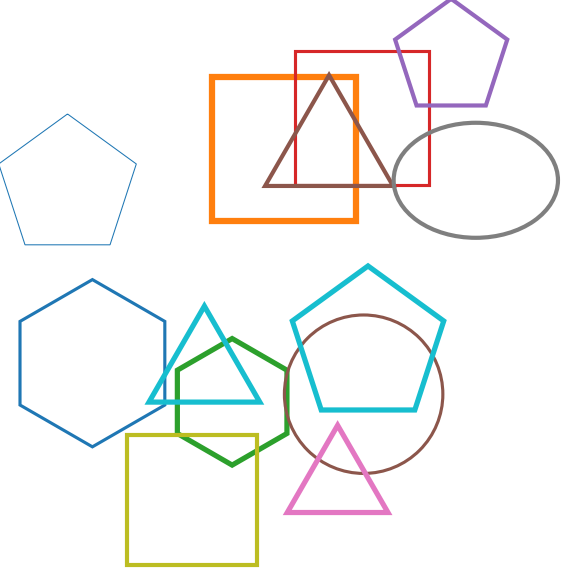[{"shape": "hexagon", "thickness": 1.5, "radius": 0.72, "center": [0.16, 0.37]}, {"shape": "pentagon", "thickness": 0.5, "radius": 0.63, "center": [0.117, 0.677]}, {"shape": "square", "thickness": 3, "radius": 0.62, "center": [0.492, 0.741]}, {"shape": "hexagon", "thickness": 2.5, "radius": 0.55, "center": [0.402, 0.303]}, {"shape": "square", "thickness": 1.5, "radius": 0.58, "center": [0.626, 0.795]}, {"shape": "pentagon", "thickness": 2, "radius": 0.51, "center": [0.781, 0.899]}, {"shape": "circle", "thickness": 1.5, "radius": 0.69, "center": [0.63, 0.317]}, {"shape": "triangle", "thickness": 2, "radius": 0.64, "center": [0.57, 0.741]}, {"shape": "triangle", "thickness": 2.5, "radius": 0.5, "center": [0.585, 0.162]}, {"shape": "oval", "thickness": 2, "radius": 0.71, "center": [0.824, 0.687]}, {"shape": "square", "thickness": 2, "radius": 0.56, "center": [0.332, 0.133]}, {"shape": "pentagon", "thickness": 2.5, "radius": 0.69, "center": [0.637, 0.401]}, {"shape": "triangle", "thickness": 2.5, "radius": 0.55, "center": [0.354, 0.358]}]